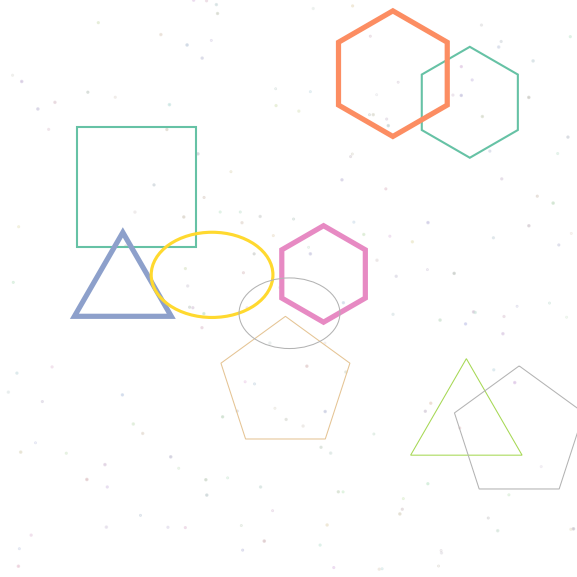[{"shape": "square", "thickness": 1, "radius": 0.52, "center": [0.237, 0.675]}, {"shape": "hexagon", "thickness": 1, "radius": 0.48, "center": [0.814, 0.822]}, {"shape": "hexagon", "thickness": 2.5, "radius": 0.54, "center": [0.68, 0.872]}, {"shape": "triangle", "thickness": 2.5, "radius": 0.48, "center": [0.213, 0.5]}, {"shape": "hexagon", "thickness": 2.5, "radius": 0.42, "center": [0.56, 0.525]}, {"shape": "triangle", "thickness": 0.5, "radius": 0.56, "center": [0.808, 0.267]}, {"shape": "oval", "thickness": 1.5, "radius": 0.53, "center": [0.367, 0.523]}, {"shape": "pentagon", "thickness": 0.5, "radius": 0.59, "center": [0.494, 0.334]}, {"shape": "pentagon", "thickness": 0.5, "radius": 0.59, "center": [0.899, 0.248]}, {"shape": "oval", "thickness": 0.5, "radius": 0.44, "center": [0.501, 0.457]}]